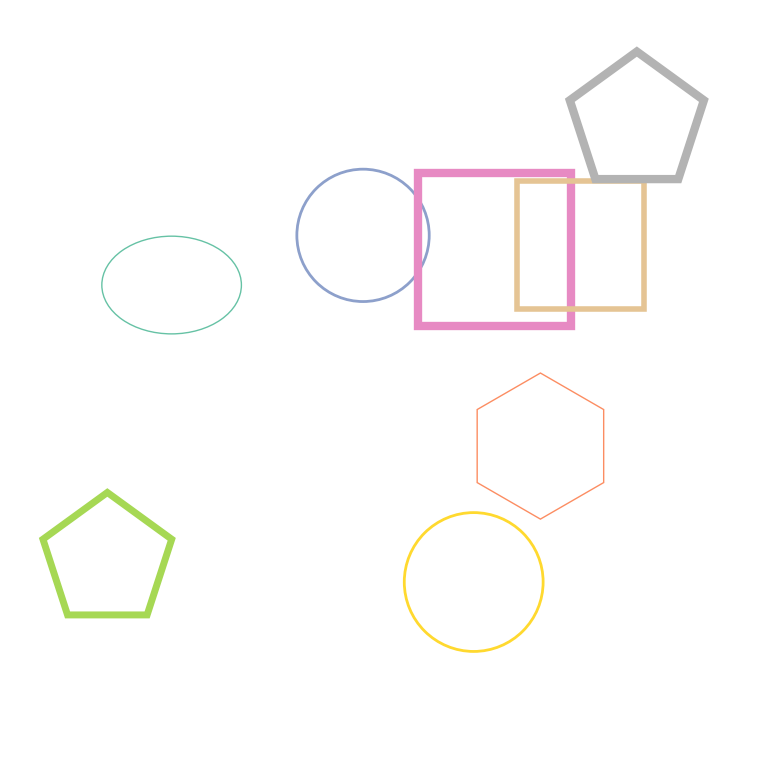[{"shape": "oval", "thickness": 0.5, "radius": 0.45, "center": [0.223, 0.63]}, {"shape": "hexagon", "thickness": 0.5, "radius": 0.47, "center": [0.702, 0.421]}, {"shape": "circle", "thickness": 1, "radius": 0.43, "center": [0.471, 0.694]}, {"shape": "square", "thickness": 3, "radius": 0.5, "center": [0.642, 0.676]}, {"shape": "pentagon", "thickness": 2.5, "radius": 0.44, "center": [0.139, 0.273]}, {"shape": "circle", "thickness": 1, "radius": 0.45, "center": [0.615, 0.244]}, {"shape": "square", "thickness": 2, "radius": 0.41, "center": [0.754, 0.682]}, {"shape": "pentagon", "thickness": 3, "radius": 0.46, "center": [0.827, 0.841]}]